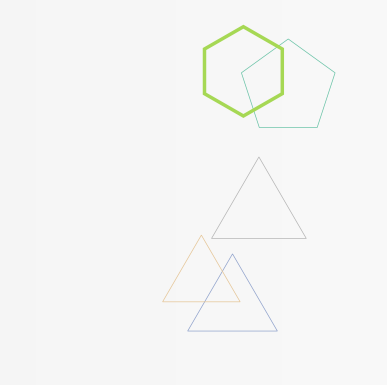[{"shape": "pentagon", "thickness": 0.5, "radius": 0.64, "center": [0.744, 0.772]}, {"shape": "triangle", "thickness": 0.5, "radius": 0.67, "center": [0.6, 0.207]}, {"shape": "hexagon", "thickness": 2.5, "radius": 0.58, "center": [0.628, 0.815]}, {"shape": "triangle", "thickness": 0.5, "radius": 0.58, "center": [0.52, 0.274]}, {"shape": "triangle", "thickness": 0.5, "radius": 0.71, "center": [0.668, 0.451]}]